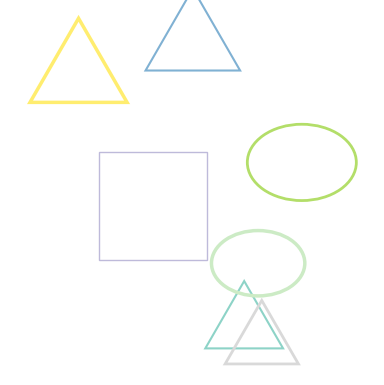[{"shape": "triangle", "thickness": 1.5, "radius": 0.58, "center": [0.634, 0.153]}, {"shape": "square", "thickness": 1, "radius": 0.71, "center": [0.398, 0.465]}, {"shape": "triangle", "thickness": 1.5, "radius": 0.71, "center": [0.501, 0.888]}, {"shape": "oval", "thickness": 2, "radius": 0.71, "center": [0.784, 0.578]}, {"shape": "triangle", "thickness": 2, "radius": 0.55, "center": [0.68, 0.11]}, {"shape": "oval", "thickness": 2.5, "radius": 0.61, "center": [0.671, 0.316]}, {"shape": "triangle", "thickness": 2.5, "radius": 0.73, "center": [0.204, 0.807]}]